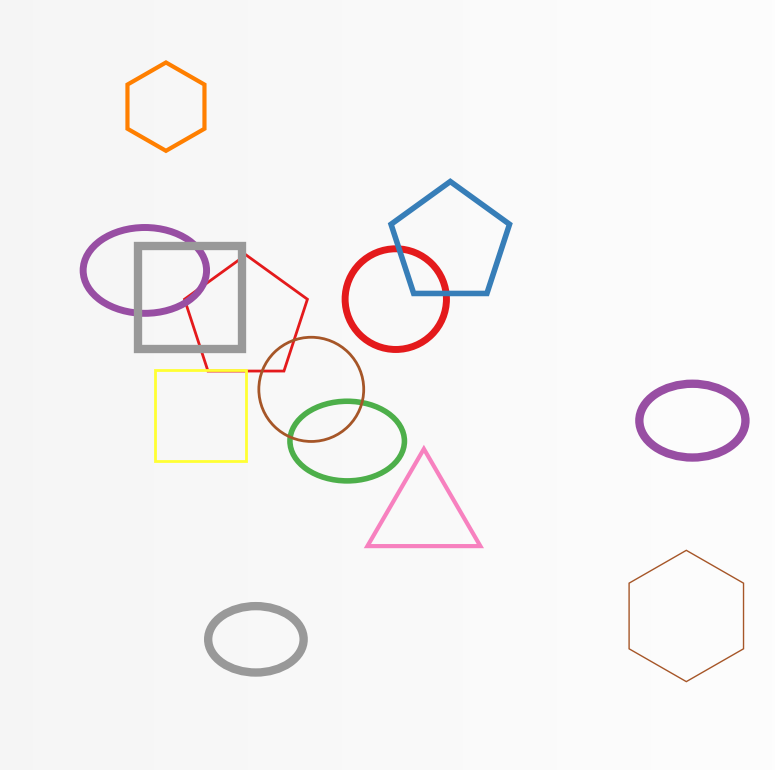[{"shape": "circle", "thickness": 2.5, "radius": 0.33, "center": [0.511, 0.612]}, {"shape": "pentagon", "thickness": 1, "radius": 0.42, "center": [0.317, 0.586]}, {"shape": "pentagon", "thickness": 2, "radius": 0.4, "center": [0.581, 0.684]}, {"shape": "oval", "thickness": 2, "radius": 0.37, "center": [0.448, 0.427]}, {"shape": "oval", "thickness": 3, "radius": 0.34, "center": [0.893, 0.454]}, {"shape": "oval", "thickness": 2.5, "radius": 0.4, "center": [0.187, 0.649]}, {"shape": "hexagon", "thickness": 1.5, "radius": 0.29, "center": [0.214, 0.861]}, {"shape": "square", "thickness": 1, "radius": 0.3, "center": [0.259, 0.46]}, {"shape": "circle", "thickness": 1, "radius": 0.34, "center": [0.402, 0.494]}, {"shape": "hexagon", "thickness": 0.5, "radius": 0.43, "center": [0.886, 0.2]}, {"shape": "triangle", "thickness": 1.5, "radius": 0.42, "center": [0.547, 0.333]}, {"shape": "oval", "thickness": 3, "radius": 0.31, "center": [0.33, 0.17]}, {"shape": "square", "thickness": 3, "radius": 0.34, "center": [0.245, 0.613]}]